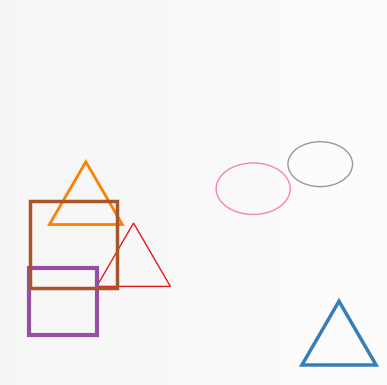[{"shape": "triangle", "thickness": 1, "radius": 0.55, "center": [0.345, 0.311]}, {"shape": "triangle", "thickness": 2.5, "radius": 0.55, "center": [0.875, 0.107]}, {"shape": "square", "thickness": 3, "radius": 0.43, "center": [0.163, 0.216]}, {"shape": "triangle", "thickness": 2, "radius": 0.54, "center": [0.222, 0.471]}, {"shape": "square", "thickness": 2.5, "radius": 0.56, "center": [0.19, 0.364]}, {"shape": "oval", "thickness": 1, "radius": 0.48, "center": [0.653, 0.51]}, {"shape": "oval", "thickness": 1, "radius": 0.42, "center": [0.826, 0.574]}]